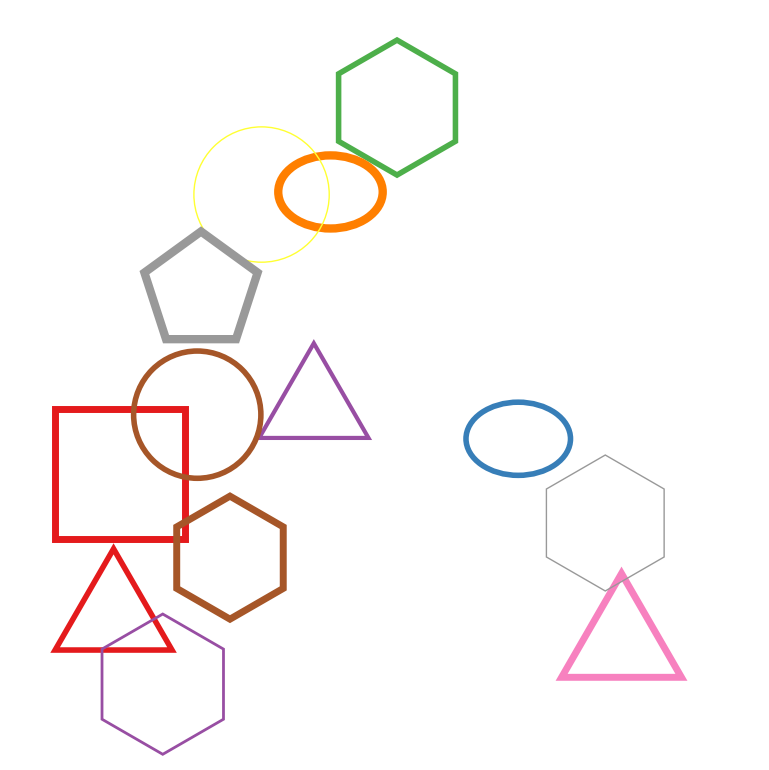[{"shape": "square", "thickness": 2.5, "radius": 0.42, "center": [0.156, 0.385]}, {"shape": "triangle", "thickness": 2, "radius": 0.44, "center": [0.147, 0.2]}, {"shape": "oval", "thickness": 2, "radius": 0.34, "center": [0.673, 0.43]}, {"shape": "hexagon", "thickness": 2, "radius": 0.44, "center": [0.516, 0.86]}, {"shape": "triangle", "thickness": 1.5, "radius": 0.41, "center": [0.408, 0.472]}, {"shape": "hexagon", "thickness": 1, "radius": 0.46, "center": [0.211, 0.111]}, {"shape": "oval", "thickness": 3, "radius": 0.34, "center": [0.429, 0.751]}, {"shape": "circle", "thickness": 0.5, "radius": 0.44, "center": [0.34, 0.747]}, {"shape": "circle", "thickness": 2, "radius": 0.41, "center": [0.256, 0.461]}, {"shape": "hexagon", "thickness": 2.5, "radius": 0.4, "center": [0.299, 0.276]}, {"shape": "triangle", "thickness": 2.5, "radius": 0.45, "center": [0.807, 0.165]}, {"shape": "hexagon", "thickness": 0.5, "radius": 0.44, "center": [0.786, 0.321]}, {"shape": "pentagon", "thickness": 3, "radius": 0.39, "center": [0.261, 0.622]}]